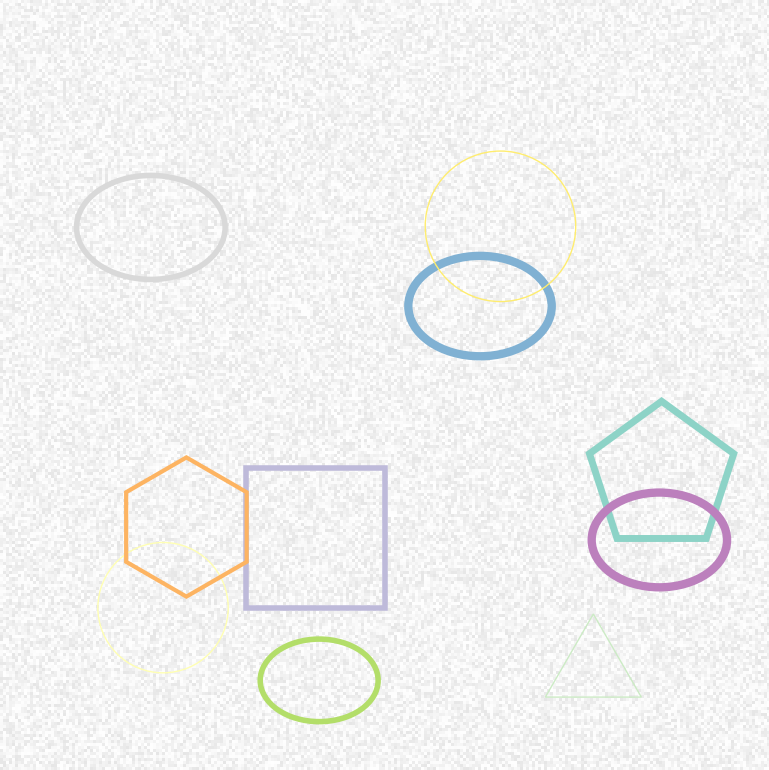[{"shape": "pentagon", "thickness": 2.5, "radius": 0.49, "center": [0.859, 0.38]}, {"shape": "circle", "thickness": 0.5, "radius": 0.42, "center": [0.212, 0.211]}, {"shape": "square", "thickness": 2, "radius": 0.45, "center": [0.41, 0.301]}, {"shape": "oval", "thickness": 3, "radius": 0.47, "center": [0.623, 0.603]}, {"shape": "hexagon", "thickness": 1.5, "radius": 0.45, "center": [0.242, 0.316]}, {"shape": "oval", "thickness": 2, "radius": 0.38, "center": [0.415, 0.116]}, {"shape": "oval", "thickness": 2, "radius": 0.48, "center": [0.196, 0.705]}, {"shape": "oval", "thickness": 3, "radius": 0.44, "center": [0.856, 0.299]}, {"shape": "triangle", "thickness": 0.5, "radius": 0.36, "center": [0.771, 0.131]}, {"shape": "circle", "thickness": 0.5, "radius": 0.49, "center": [0.65, 0.706]}]